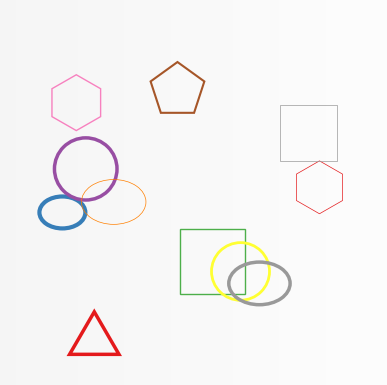[{"shape": "hexagon", "thickness": 0.5, "radius": 0.34, "center": [0.824, 0.513]}, {"shape": "triangle", "thickness": 2.5, "radius": 0.37, "center": [0.243, 0.116]}, {"shape": "oval", "thickness": 3, "radius": 0.3, "center": [0.161, 0.448]}, {"shape": "square", "thickness": 1, "radius": 0.42, "center": [0.549, 0.322]}, {"shape": "circle", "thickness": 2.5, "radius": 0.4, "center": [0.221, 0.561]}, {"shape": "oval", "thickness": 0.5, "radius": 0.42, "center": [0.293, 0.475]}, {"shape": "circle", "thickness": 2, "radius": 0.37, "center": [0.621, 0.295]}, {"shape": "pentagon", "thickness": 1.5, "radius": 0.36, "center": [0.458, 0.766]}, {"shape": "hexagon", "thickness": 1, "radius": 0.36, "center": [0.197, 0.733]}, {"shape": "oval", "thickness": 2.5, "radius": 0.4, "center": [0.67, 0.264]}, {"shape": "square", "thickness": 0.5, "radius": 0.37, "center": [0.797, 0.655]}]